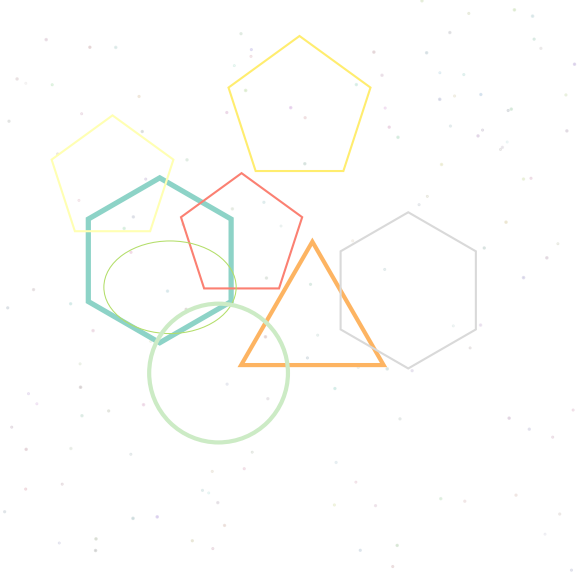[{"shape": "hexagon", "thickness": 2.5, "radius": 0.71, "center": [0.277, 0.548]}, {"shape": "pentagon", "thickness": 1, "radius": 0.55, "center": [0.195, 0.688]}, {"shape": "pentagon", "thickness": 1, "radius": 0.55, "center": [0.418, 0.589]}, {"shape": "triangle", "thickness": 2, "radius": 0.71, "center": [0.541, 0.438]}, {"shape": "oval", "thickness": 0.5, "radius": 0.57, "center": [0.294, 0.502]}, {"shape": "hexagon", "thickness": 1, "radius": 0.68, "center": [0.707, 0.496]}, {"shape": "circle", "thickness": 2, "radius": 0.6, "center": [0.378, 0.353]}, {"shape": "pentagon", "thickness": 1, "radius": 0.65, "center": [0.519, 0.808]}]